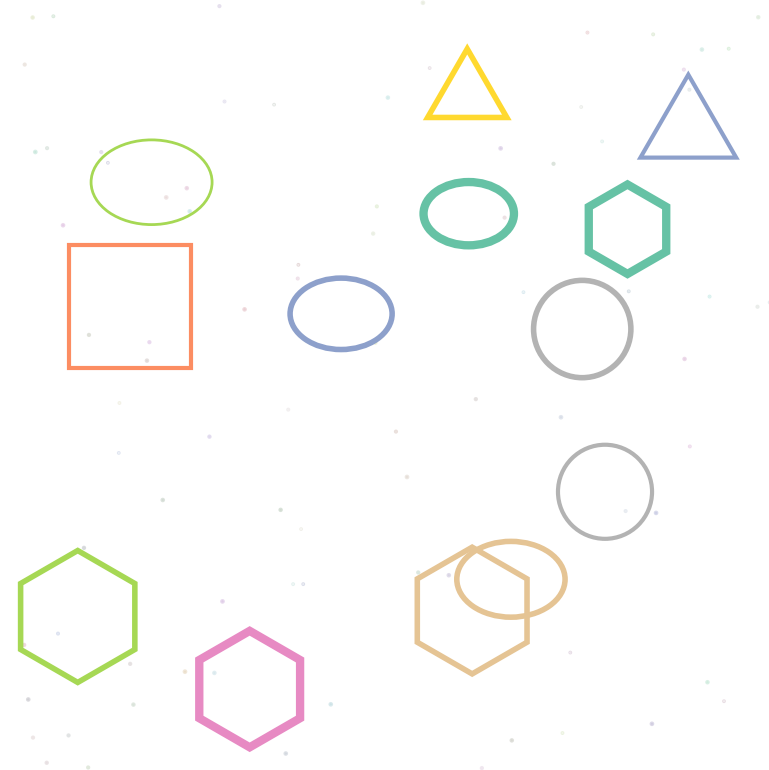[{"shape": "hexagon", "thickness": 3, "radius": 0.29, "center": [0.815, 0.702]}, {"shape": "oval", "thickness": 3, "radius": 0.29, "center": [0.609, 0.722]}, {"shape": "square", "thickness": 1.5, "radius": 0.4, "center": [0.169, 0.602]}, {"shape": "triangle", "thickness": 1.5, "radius": 0.36, "center": [0.894, 0.831]}, {"shape": "oval", "thickness": 2, "radius": 0.33, "center": [0.443, 0.592]}, {"shape": "hexagon", "thickness": 3, "radius": 0.38, "center": [0.324, 0.105]}, {"shape": "hexagon", "thickness": 2, "radius": 0.43, "center": [0.101, 0.199]}, {"shape": "oval", "thickness": 1, "radius": 0.39, "center": [0.197, 0.763]}, {"shape": "triangle", "thickness": 2, "radius": 0.3, "center": [0.607, 0.877]}, {"shape": "hexagon", "thickness": 2, "radius": 0.41, "center": [0.613, 0.207]}, {"shape": "oval", "thickness": 2, "radius": 0.35, "center": [0.664, 0.248]}, {"shape": "circle", "thickness": 1.5, "radius": 0.31, "center": [0.786, 0.361]}, {"shape": "circle", "thickness": 2, "radius": 0.32, "center": [0.756, 0.573]}]